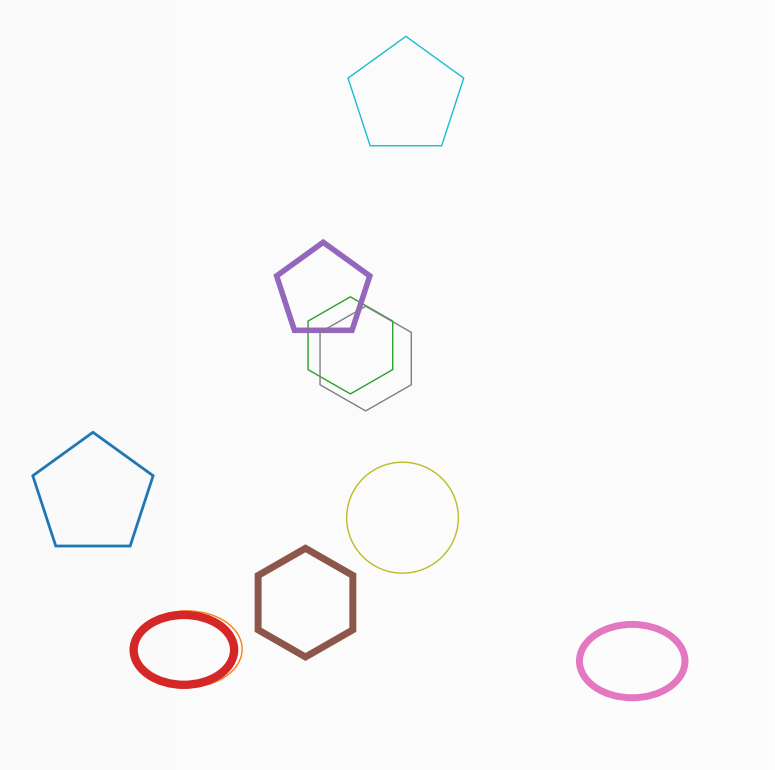[{"shape": "pentagon", "thickness": 1, "radius": 0.41, "center": [0.12, 0.357]}, {"shape": "oval", "thickness": 0.5, "radius": 0.35, "center": [0.242, 0.157]}, {"shape": "hexagon", "thickness": 0.5, "radius": 0.32, "center": [0.452, 0.551]}, {"shape": "oval", "thickness": 3, "radius": 0.32, "center": [0.237, 0.156]}, {"shape": "pentagon", "thickness": 2, "radius": 0.32, "center": [0.417, 0.622]}, {"shape": "hexagon", "thickness": 2.5, "radius": 0.35, "center": [0.394, 0.217]}, {"shape": "oval", "thickness": 2.5, "radius": 0.34, "center": [0.816, 0.141]}, {"shape": "hexagon", "thickness": 0.5, "radius": 0.34, "center": [0.472, 0.534]}, {"shape": "circle", "thickness": 0.5, "radius": 0.36, "center": [0.519, 0.328]}, {"shape": "pentagon", "thickness": 0.5, "radius": 0.39, "center": [0.524, 0.874]}]